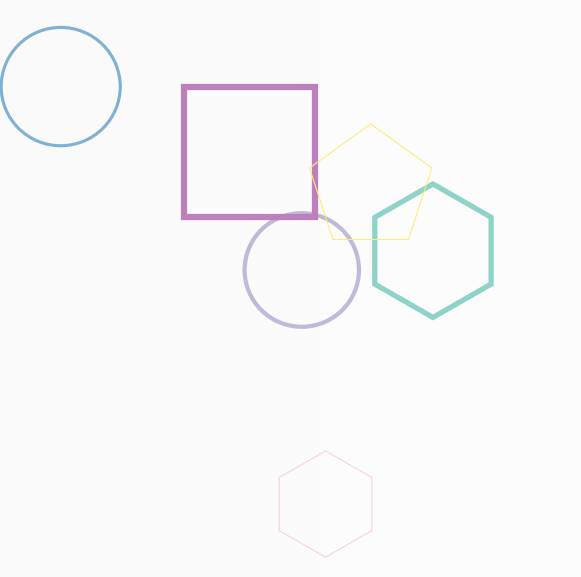[{"shape": "hexagon", "thickness": 2.5, "radius": 0.58, "center": [0.745, 0.565]}, {"shape": "circle", "thickness": 2, "radius": 0.49, "center": [0.519, 0.532]}, {"shape": "circle", "thickness": 1.5, "radius": 0.51, "center": [0.104, 0.849]}, {"shape": "hexagon", "thickness": 0.5, "radius": 0.46, "center": [0.56, 0.126]}, {"shape": "square", "thickness": 3, "radius": 0.56, "center": [0.43, 0.736]}, {"shape": "pentagon", "thickness": 0.5, "radius": 0.55, "center": [0.638, 0.674]}]